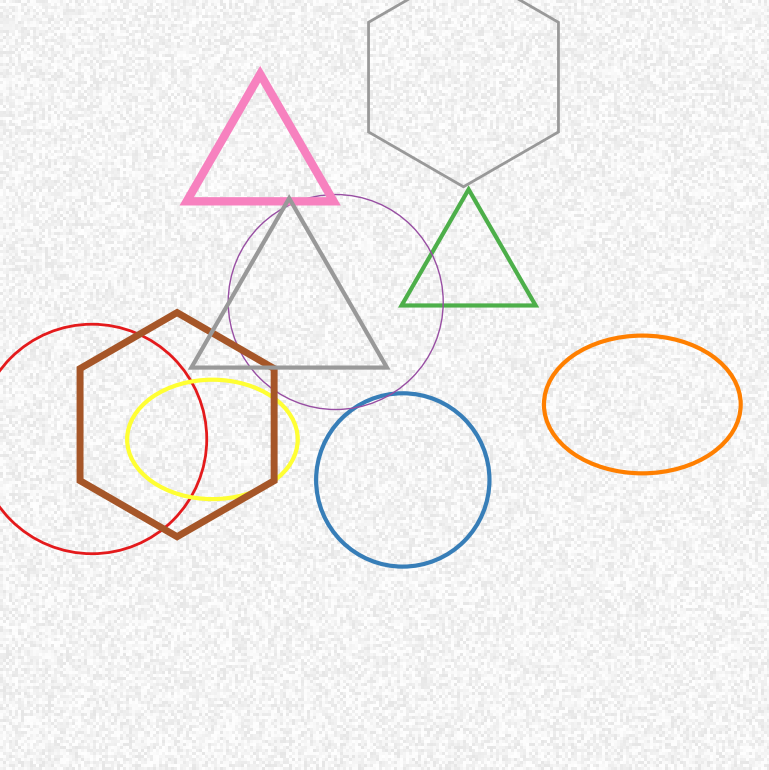[{"shape": "circle", "thickness": 1, "radius": 0.75, "center": [0.119, 0.43]}, {"shape": "circle", "thickness": 1.5, "radius": 0.56, "center": [0.523, 0.377]}, {"shape": "triangle", "thickness": 1.5, "radius": 0.5, "center": [0.609, 0.654]}, {"shape": "circle", "thickness": 0.5, "radius": 0.7, "center": [0.436, 0.608]}, {"shape": "oval", "thickness": 1.5, "radius": 0.64, "center": [0.834, 0.475]}, {"shape": "oval", "thickness": 1.5, "radius": 0.55, "center": [0.276, 0.429]}, {"shape": "hexagon", "thickness": 2.5, "radius": 0.73, "center": [0.23, 0.449]}, {"shape": "triangle", "thickness": 3, "radius": 0.55, "center": [0.338, 0.794]}, {"shape": "hexagon", "thickness": 1, "radius": 0.71, "center": [0.602, 0.9]}, {"shape": "triangle", "thickness": 1.5, "radius": 0.73, "center": [0.376, 0.596]}]